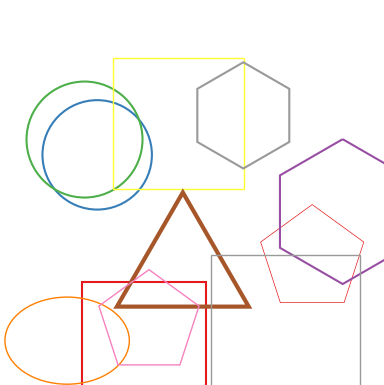[{"shape": "pentagon", "thickness": 0.5, "radius": 0.7, "center": [0.811, 0.328]}, {"shape": "square", "thickness": 1.5, "radius": 0.8, "center": [0.373, 0.107]}, {"shape": "circle", "thickness": 1.5, "radius": 0.71, "center": [0.252, 0.598]}, {"shape": "circle", "thickness": 1.5, "radius": 0.75, "center": [0.22, 0.638]}, {"shape": "hexagon", "thickness": 1.5, "radius": 0.94, "center": [0.89, 0.45]}, {"shape": "oval", "thickness": 1, "radius": 0.81, "center": [0.174, 0.115]}, {"shape": "square", "thickness": 1, "radius": 0.85, "center": [0.464, 0.68]}, {"shape": "triangle", "thickness": 3, "radius": 0.99, "center": [0.475, 0.302]}, {"shape": "pentagon", "thickness": 1, "radius": 0.68, "center": [0.387, 0.163]}, {"shape": "square", "thickness": 1, "radius": 0.97, "center": [0.742, 0.144]}, {"shape": "hexagon", "thickness": 1.5, "radius": 0.69, "center": [0.632, 0.7]}]